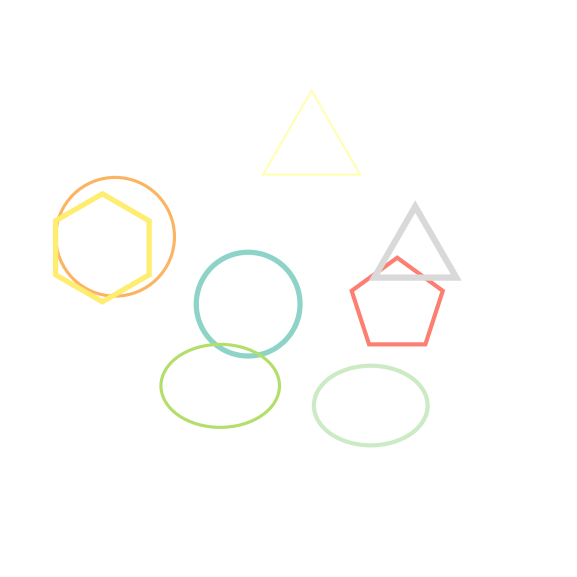[{"shape": "circle", "thickness": 2.5, "radius": 0.45, "center": [0.43, 0.473]}, {"shape": "triangle", "thickness": 1, "radius": 0.49, "center": [0.539, 0.745]}, {"shape": "pentagon", "thickness": 2, "radius": 0.41, "center": [0.688, 0.47]}, {"shape": "circle", "thickness": 1.5, "radius": 0.51, "center": [0.199, 0.589]}, {"shape": "oval", "thickness": 1.5, "radius": 0.51, "center": [0.381, 0.331]}, {"shape": "triangle", "thickness": 3, "radius": 0.41, "center": [0.719, 0.56]}, {"shape": "oval", "thickness": 2, "radius": 0.49, "center": [0.642, 0.297]}, {"shape": "hexagon", "thickness": 2.5, "radius": 0.47, "center": [0.177, 0.57]}]